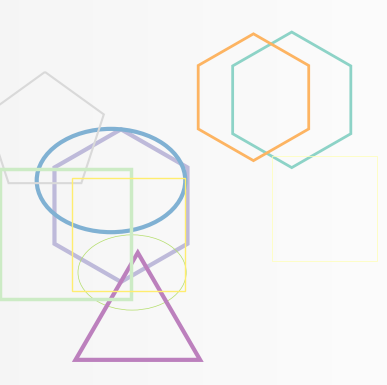[{"shape": "hexagon", "thickness": 2, "radius": 0.88, "center": [0.753, 0.741]}, {"shape": "square", "thickness": 0.5, "radius": 0.68, "center": [0.838, 0.458]}, {"shape": "hexagon", "thickness": 3, "radius": 0.99, "center": [0.312, 0.466]}, {"shape": "oval", "thickness": 3, "radius": 0.96, "center": [0.286, 0.531]}, {"shape": "hexagon", "thickness": 2, "radius": 0.82, "center": [0.654, 0.747]}, {"shape": "oval", "thickness": 0.5, "radius": 0.7, "center": [0.341, 0.292]}, {"shape": "pentagon", "thickness": 1.5, "radius": 0.8, "center": [0.116, 0.653]}, {"shape": "triangle", "thickness": 3, "radius": 0.93, "center": [0.356, 0.158]}, {"shape": "square", "thickness": 2.5, "radius": 0.85, "center": [0.168, 0.393]}, {"shape": "square", "thickness": 1, "radius": 0.73, "center": [0.332, 0.391]}]